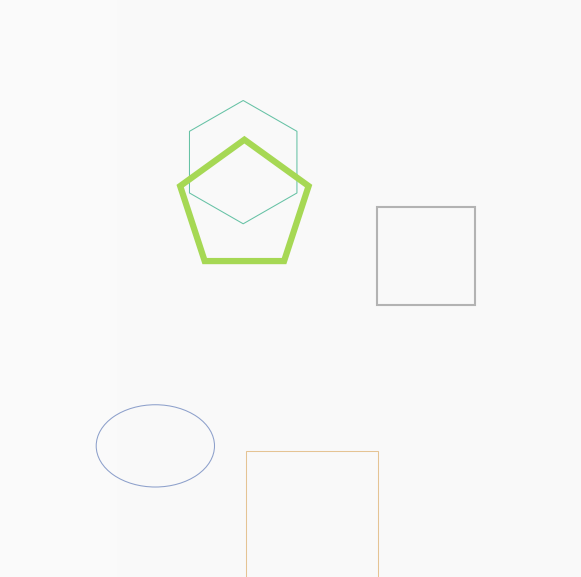[{"shape": "hexagon", "thickness": 0.5, "radius": 0.53, "center": [0.418, 0.718]}, {"shape": "oval", "thickness": 0.5, "radius": 0.51, "center": [0.267, 0.227]}, {"shape": "pentagon", "thickness": 3, "radius": 0.58, "center": [0.42, 0.641]}, {"shape": "square", "thickness": 0.5, "radius": 0.57, "center": [0.537, 0.105]}, {"shape": "square", "thickness": 1, "radius": 0.43, "center": [0.733, 0.556]}]